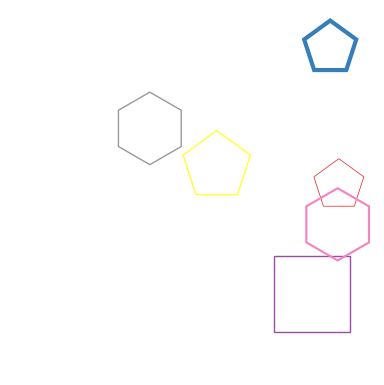[{"shape": "pentagon", "thickness": 0.5, "radius": 0.34, "center": [0.88, 0.52]}, {"shape": "pentagon", "thickness": 3, "radius": 0.36, "center": [0.858, 0.876]}, {"shape": "square", "thickness": 1, "radius": 0.49, "center": [0.811, 0.237]}, {"shape": "pentagon", "thickness": 1, "radius": 0.46, "center": [0.563, 0.569]}, {"shape": "hexagon", "thickness": 1.5, "radius": 0.47, "center": [0.877, 0.417]}, {"shape": "hexagon", "thickness": 1, "radius": 0.47, "center": [0.389, 0.667]}]